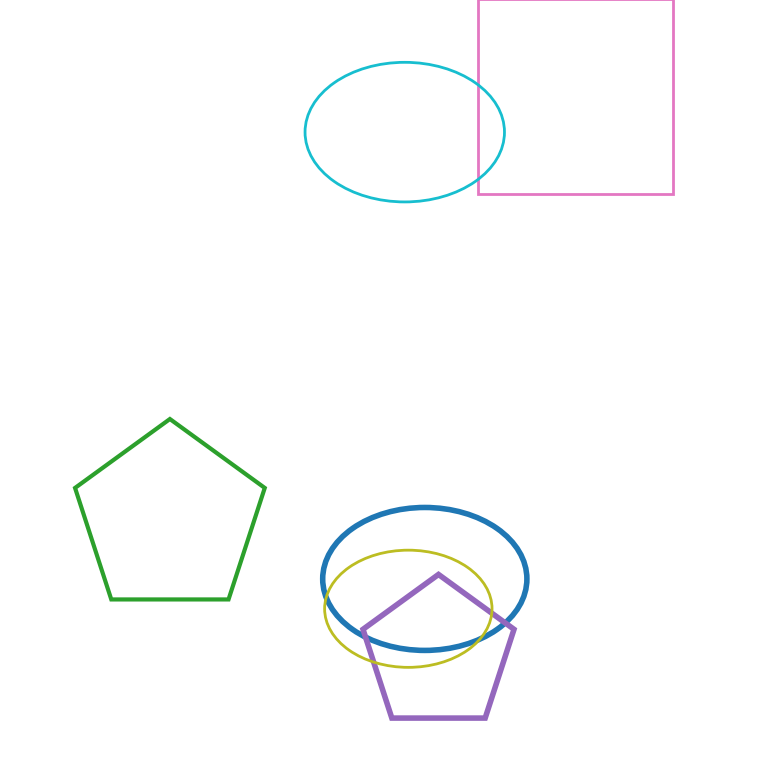[{"shape": "oval", "thickness": 2, "radius": 0.66, "center": [0.552, 0.248]}, {"shape": "pentagon", "thickness": 1.5, "radius": 0.65, "center": [0.221, 0.326]}, {"shape": "pentagon", "thickness": 2, "radius": 0.52, "center": [0.569, 0.151]}, {"shape": "square", "thickness": 1, "radius": 0.63, "center": [0.748, 0.874]}, {"shape": "oval", "thickness": 1, "radius": 0.54, "center": [0.53, 0.209]}, {"shape": "oval", "thickness": 1, "radius": 0.65, "center": [0.526, 0.828]}]